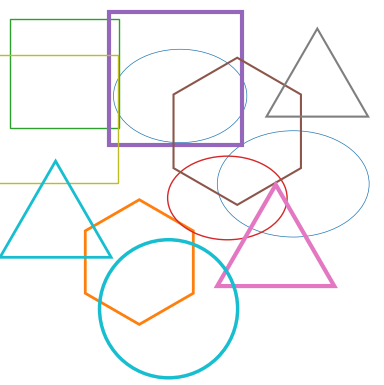[{"shape": "oval", "thickness": 0.5, "radius": 0.99, "center": [0.762, 0.522]}, {"shape": "oval", "thickness": 0.5, "radius": 0.87, "center": [0.468, 0.751]}, {"shape": "hexagon", "thickness": 2, "radius": 0.81, "center": [0.362, 0.319]}, {"shape": "square", "thickness": 1, "radius": 0.71, "center": [0.169, 0.809]}, {"shape": "oval", "thickness": 1, "radius": 0.78, "center": [0.591, 0.486]}, {"shape": "square", "thickness": 3, "radius": 0.86, "center": [0.456, 0.797]}, {"shape": "hexagon", "thickness": 1.5, "radius": 0.96, "center": [0.616, 0.659]}, {"shape": "triangle", "thickness": 3, "radius": 0.88, "center": [0.716, 0.345]}, {"shape": "triangle", "thickness": 1.5, "radius": 0.76, "center": [0.824, 0.773]}, {"shape": "square", "thickness": 1, "radius": 0.84, "center": [0.14, 0.691]}, {"shape": "triangle", "thickness": 2, "radius": 0.83, "center": [0.144, 0.415]}, {"shape": "circle", "thickness": 2.5, "radius": 0.9, "center": [0.438, 0.198]}]